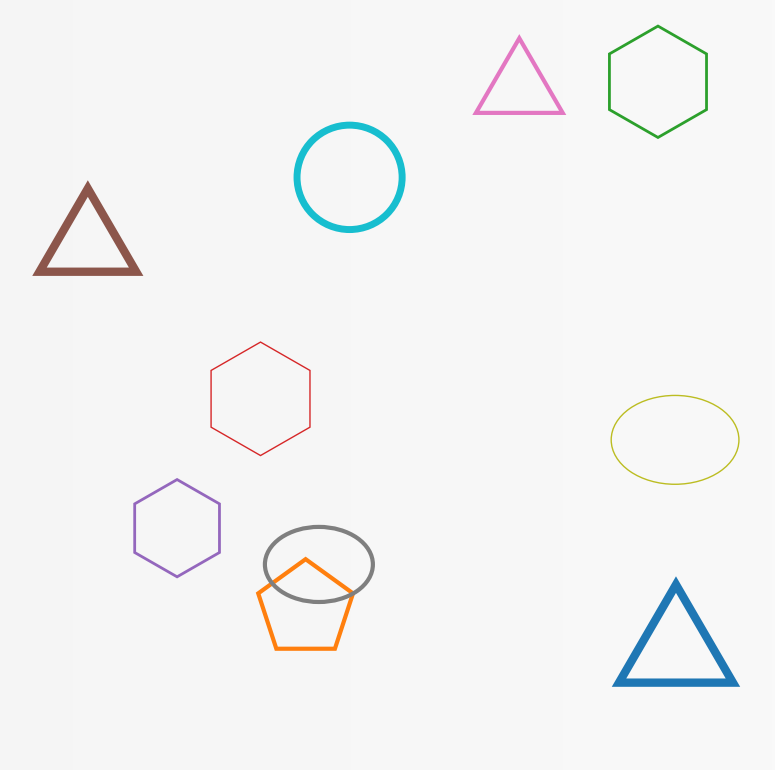[{"shape": "triangle", "thickness": 3, "radius": 0.42, "center": [0.872, 0.156]}, {"shape": "pentagon", "thickness": 1.5, "radius": 0.32, "center": [0.394, 0.21]}, {"shape": "hexagon", "thickness": 1, "radius": 0.36, "center": [0.849, 0.894]}, {"shape": "hexagon", "thickness": 0.5, "radius": 0.37, "center": [0.336, 0.482]}, {"shape": "hexagon", "thickness": 1, "radius": 0.32, "center": [0.228, 0.314]}, {"shape": "triangle", "thickness": 3, "radius": 0.36, "center": [0.113, 0.683]}, {"shape": "triangle", "thickness": 1.5, "radius": 0.32, "center": [0.67, 0.886]}, {"shape": "oval", "thickness": 1.5, "radius": 0.35, "center": [0.411, 0.267]}, {"shape": "oval", "thickness": 0.5, "radius": 0.41, "center": [0.871, 0.429]}, {"shape": "circle", "thickness": 2.5, "radius": 0.34, "center": [0.451, 0.77]}]